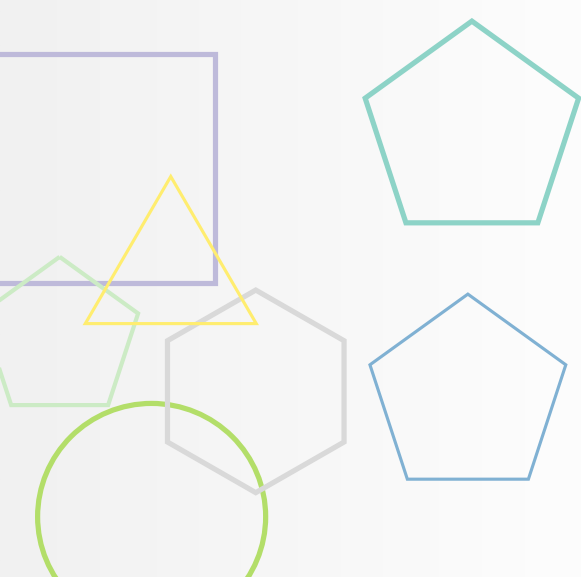[{"shape": "pentagon", "thickness": 2.5, "radius": 0.97, "center": [0.812, 0.769]}, {"shape": "square", "thickness": 2.5, "radius": 0.99, "center": [0.172, 0.708]}, {"shape": "pentagon", "thickness": 1.5, "radius": 0.89, "center": [0.805, 0.313]}, {"shape": "circle", "thickness": 2.5, "radius": 0.98, "center": [0.261, 0.104]}, {"shape": "hexagon", "thickness": 2.5, "radius": 0.88, "center": [0.44, 0.321]}, {"shape": "pentagon", "thickness": 2, "radius": 0.71, "center": [0.103, 0.412]}, {"shape": "triangle", "thickness": 1.5, "radius": 0.85, "center": [0.294, 0.524]}]